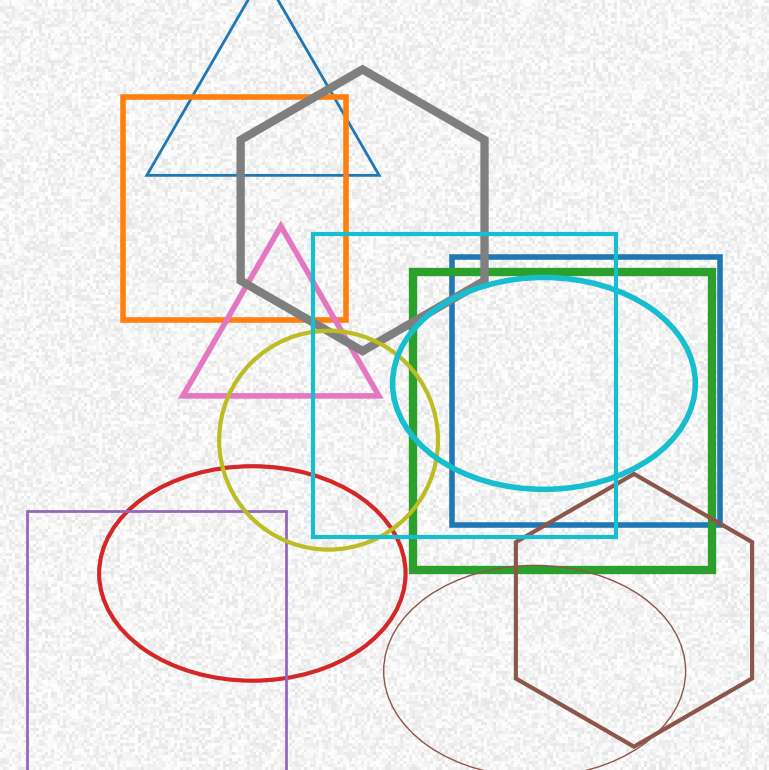[{"shape": "square", "thickness": 2, "radius": 0.87, "center": [0.761, 0.492]}, {"shape": "triangle", "thickness": 1, "radius": 0.87, "center": [0.342, 0.859]}, {"shape": "square", "thickness": 2, "radius": 0.72, "center": [0.304, 0.73]}, {"shape": "square", "thickness": 3, "radius": 0.97, "center": [0.73, 0.453]}, {"shape": "oval", "thickness": 1.5, "radius": 0.99, "center": [0.328, 0.255]}, {"shape": "square", "thickness": 1, "radius": 0.84, "center": [0.203, 0.167]}, {"shape": "oval", "thickness": 0.5, "radius": 0.98, "center": [0.694, 0.128]}, {"shape": "hexagon", "thickness": 1.5, "radius": 0.89, "center": [0.823, 0.207]}, {"shape": "triangle", "thickness": 2, "radius": 0.74, "center": [0.365, 0.559]}, {"shape": "hexagon", "thickness": 3, "radius": 0.91, "center": [0.471, 0.727]}, {"shape": "circle", "thickness": 1.5, "radius": 0.71, "center": [0.427, 0.428]}, {"shape": "oval", "thickness": 2, "radius": 0.98, "center": [0.706, 0.502]}, {"shape": "square", "thickness": 1.5, "radius": 0.98, "center": [0.604, 0.5]}]